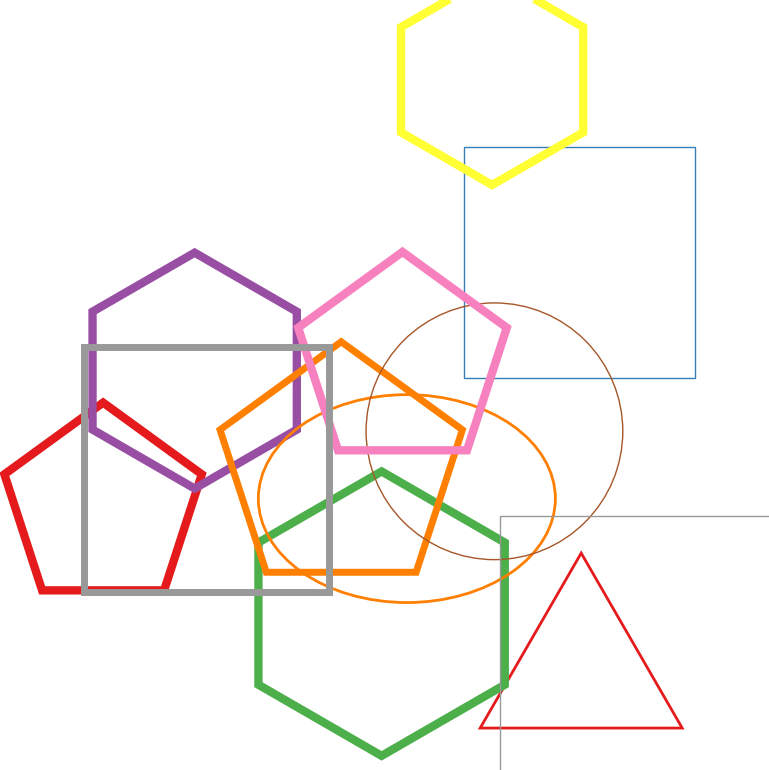[{"shape": "pentagon", "thickness": 3, "radius": 0.67, "center": [0.134, 0.342]}, {"shape": "triangle", "thickness": 1, "radius": 0.76, "center": [0.755, 0.13]}, {"shape": "square", "thickness": 0.5, "radius": 0.75, "center": [0.753, 0.659]}, {"shape": "hexagon", "thickness": 3, "radius": 0.92, "center": [0.496, 0.203]}, {"shape": "hexagon", "thickness": 3, "radius": 0.77, "center": [0.253, 0.519]}, {"shape": "oval", "thickness": 1, "radius": 0.96, "center": [0.528, 0.352]}, {"shape": "pentagon", "thickness": 2.5, "radius": 0.83, "center": [0.443, 0.391]}, {"shape": "hexagon", "thickness": 3, "radius": 0.68, "center": [0.639, 0.896]}, {"shape": "circle", "thickness": 0.5, "radius": 0.83, "center": [0.642, 0.44]}, {"shape": "pentagon", "thickness": 3, "radius": 0.71, "center": [0.523, 0.53]}, {"shape": "square", "thickness": 0.5, "radius": 0.92, "center": [0.833, 0.146]}, {"shape": "square", "thickness": 2.5, "radius": 0.8, "center": [0.268, 0.391]}]